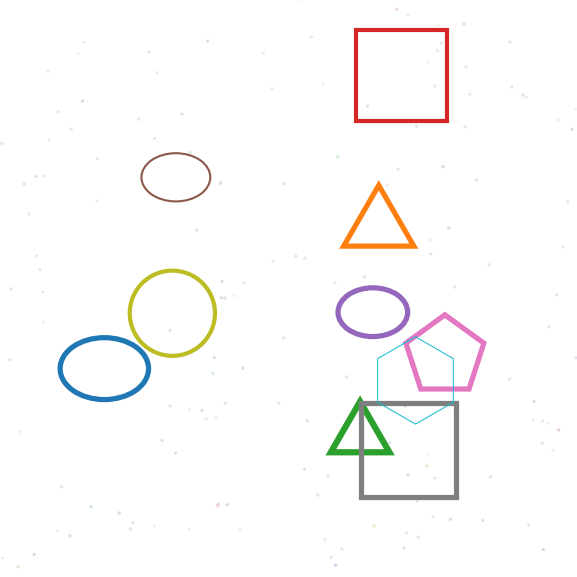[{"shape": "oval", "thickness": 2.5, "radius": 0.38, "center": [0.181, 0.361]}, {"shape": "triangle", "thickness": 2.5, "radius": 0.35, "center": [0.656, 0.608]}, {"shape": "triangle", "thickness": 3, "radius": 0.29, "center": [0.624, 0.245]}, {"shape": "square", "thickness": 2, "radius": 0.4, "center": [0.695, 0.869]}, {"shape": "oval", "thickness": 2.5, "radius": 0.3, "center": [0.646, 0.459]}, {"shape": "oval", "thickness": 1, "radius": 0.3, "center": [0.305, 0.692]}, {"shape": "pentagon", "thickness": 2.5, "radius": 0.36, "center": [0.77, 0.383]}, {"shape": "square", "thickness": 2.5, "radius": 0.41, "center": [0.708, 0.219]}, {"shape": "circle", "thickness": 2, "radius": 0.37, "center": [0.298, 0.457]}, {"shape": "hexagon", "thickness": 0.5, "radius": 0.38, "center": [0.719, 0.34]}]